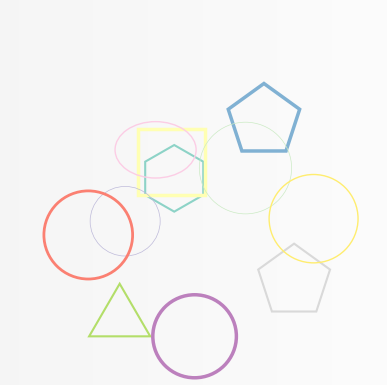[{"shape": "hexagon", "thickness": 1.5, "radius": 0.43, "center": [0.45, 0.537]}, {"shape": "square", "thickness": 2.5, "radius": 0.43, "center": [0.443, 0.579]}, {"shape": "circle", "thickness": 0.5, "radius": 0.45, "center": [0.323, 0.425]}, {"shape": "circle", "thickness": 2, "radius": 0.57, "center": [0.228, 0.39]}, {"shape": "pentagon", "thickness": 2.5, "radius": 0.48, "center": [0.681, 0.686]}, {"shape": "triangle", "thickness": 1.5, "radius": 0.46, "center": [0.309, 0.172]}, {"shape": "oval", "thickness": 1, "radius": 0.52, "center": [0.402, 0.611]}, {"shape": "pentagon", "thickness": 1.5, "radius": 0.49, "center": [0.759, 0.27]}, {"shape": "circle", "thickness": 2.5, "radius": 0.54, "center": [0.502, 0.127]}, {"shape": "circle", "thickness": 0.5, "radius": 0.6, "center": [0.633, 0.564]}, {"shape": "circle", "thickness": 1, "radius": 0.57, "center": [0.809, 0.432]}]